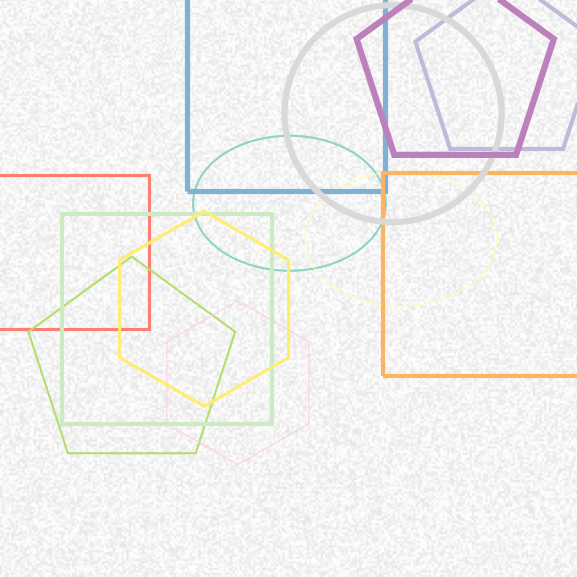[{"shape": "oval", "thickness": 1, "radius": 0.83, "center": [0.501, 0.647]}, {"shape": "oval", "thickness": 0.5, "radius": 0.83, "center": [0.694, 0.585]}, {"shape": "pentagon", "thickness": 2, "radius": 0.83, "center": [0.877, 0.876]}, {"shape": "square", "thickness": 1.5, "radius": 0.67, "center": [0.125, 0.563]}, {"shape": "square", "thickness": 2.5, "radius": 0.86, "center": [0.496, 0.84]}, {"shape": "square", "thickness": 2, "radius": 0.88, "center": [0.839, 0.524]}, {"shape": "pentagon", "thickness": 1, "radius": 0.94, "center": [0.228, 0.367]}, {"shape": "hexagon", "thickness": 0.5, "radius": 0.71, "center": [0.412, 0.337]}, {"shape": "circle", "thickness": 3, "radius": 0.94, "center": [0.681, 0.802]}, {"shape": "pentagon", "thickness": 3, "radius": 0.9, "center": [0.788, 0.876]}, {"shape": "square", "thickness": 2, "radius": 0.91, "center": [0.289, 0.447]}, {"shape": "hexagon", "thickness": 1.5, "radius": 0.84, "center": [0.353, 0.464]}]